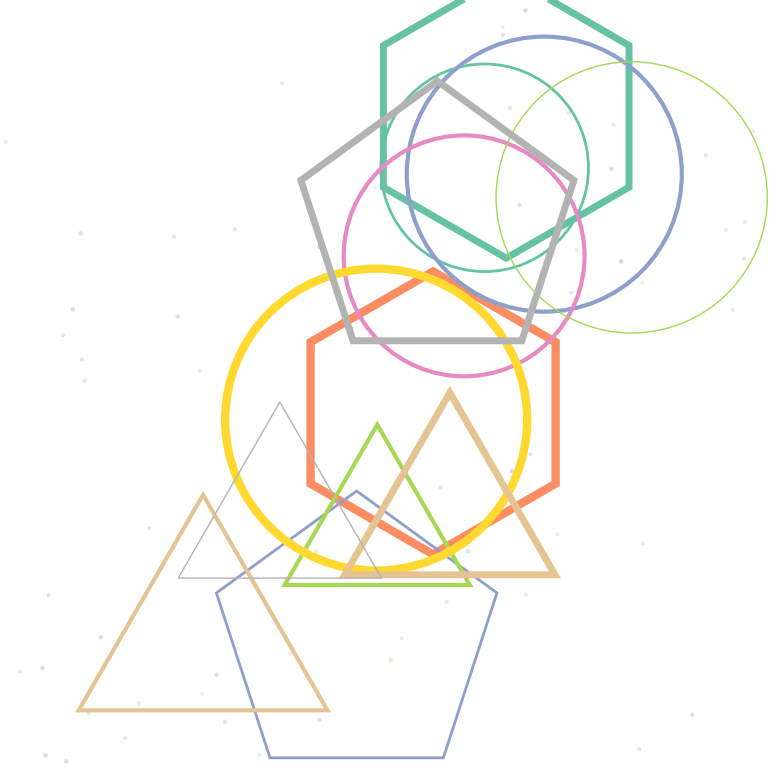[{"shape": "hexagon", "thickness": 2.5, "radius": 0.92, "center": [0.657, 0.849]}, {"shape": "circle", "thickness": 1, "radius": 0.67, "center": [0.629, 0.782]}, {"shape": "hexagon", "thickness": 3, "radius": 0.92, "center": [0.562, 0.464]}, {"shape": "pentagon", "thickness": 1, "radius": 0.96, "center": [0.463, 0.171]}, {"shape": "circle", "thickness": 1.5, "radius": 0.89, "center": [0.707, 0.774]}, {"shape": "circle", "thickness": 1.5, "radius": 0.78, "center": [0.603, 0.668]}, {"shape": "triangle", "thickness": 1.5, "radius": 0.69, "center": [0.49, 0.31]}, {"shape": "circle", "thickness": 0.5, "radius": 0.88, "center": [0.82, 0.744]}, {"shape": "circle", "thickness": 3, "radius": 0.98, "center": [0.489, 0.455]}, {"shape": "triangle", "thickness": 2.5, "radius": 0.79, "center": [0.584, 0.332]}, {"shape": "triangle", "thickness": 1.5, "radius": 0.93, "center": [0.264, 0.171]}, {"shape": "pentagon", "thickness": 2.5, "radius": 0.93, "center": [0.568, 0.708]}, {"shape": "triangle", "thickness": 0.5, "radius": 0.76, "center": [0.363, 0.325]}]